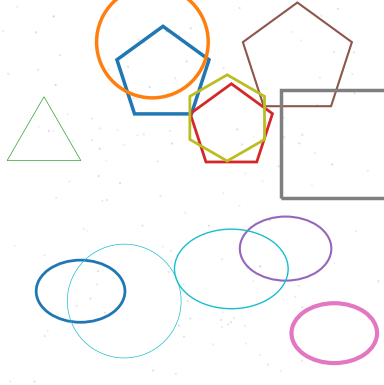[{"shape": "oval", "thickness": 2, "radius": 0.58, "center": [0.209, 0.244]}, {"shape": "pentagon", "thickness": 2.5, "radius": 0.63, "center": [0.423, 0.806]}, {"shape": "circle", "thickness": 2.5, "radius": 0.73, "center": [0.396, 0.891]}, {"shape": "triangle", "thickness": 0.5, "radius": 0.55, "center": [0.114, 0.638]}, {"shape": "pentagon", "thickness": 2, "radius": 0.56, "center": [0.601, 0.67]}, {"shape": "oval", "thickness": 1.5, "radius": 0.59, "center": [0.742, 0.354]}, {"shape": "pentagon", "thickness": 1.5, "radius": 0.74, "center": [0.772, 0.845]}, {"shape": "oval", "thickness": 3, "radius": 0.56, "center": [0.868, 0.135]}, {"shape": "square", "thickness": 2.5, "radius": 0.7, "center": [0.869, 0.625]}, {"shape": "hexagon", "thickness": 2, "radius": 0.56, "center": [0.59, 0.694]}, {"shape": "circle", "thickness": 0.5, "radius": 0.74, "center": [0.323, 0.218]}, {"shape": "oval", "thickness": 1, "radius": 0.74, "center": [0.601, 0.301]}]